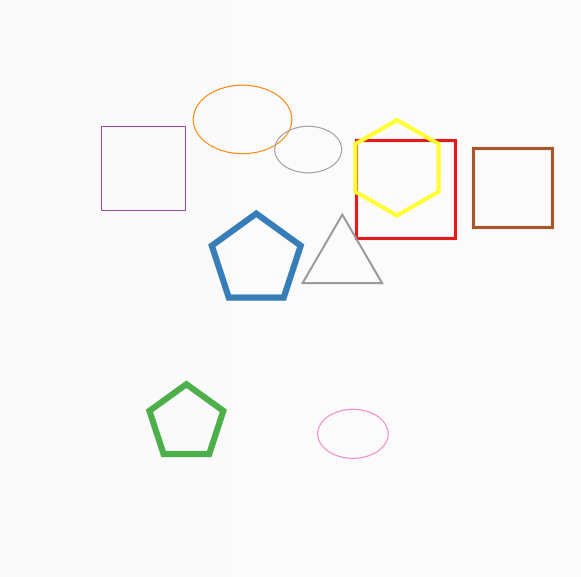[{"shape": "square", "thickness": 1.5, "radius": 0.43, "center": [0.698, 0.672]}, {"shape": "pentagon", "thickness": 3, "radius": 0.4, "center": [0.441, 0.549]}, {"shape": "pentagon", "thickness": 3, "radius": 0.33, "center": [0.321, 0.267]}, {"shape": "square", "thickness": 0.5, "radius": 0.36, "center": [0.246, 0.708]}, {"shape": "oval", "thickness": 0.5, "radius": 0.42, "center": [0.417, 0.792]}, {"shape": "hexagon", "thickness": 2, "radius": 0.41, "center": [0.683, 0.709]}, {"shape": "square", "thickness": 1.5, "radius": 0.34, "center": [0.882, 0.674]}, {"shape": "oval", "thickness": 0.5, "radius": 0.3, "center": [0.607, 0.248]}, {"shape": "triangle", "thickness": 1, "radius": 0.4, "center": [0.589, 0.548]}, {"shape": "oval", "thickness": 0.5, "radius": 0.29, "center": [0.53, 0.74]}]